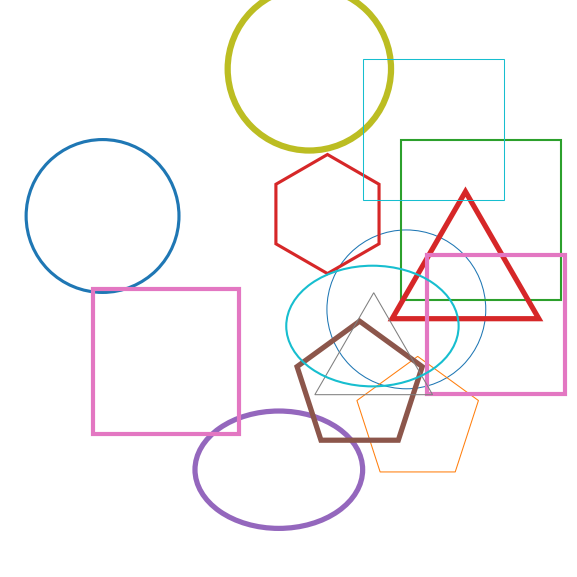[{"shape": "circle", "thickness": 1.5, "radius": 0.66, "center": [0.178, 0.625]}, {"shape": "circle", "thickness": 0.5, "radius": 0.69, "center": [0.704, 0.463]}, {"shape": "pentagon", "thickness": 0.5, "radius": 0.55, "center": [0.723, 0.271]}, {"shape": "square", "thickness": 1, "radius": 0.69, "center": [0.832, 0.618]}, {"shape": "triangle", "thickness": 2.5, "radius": 0.73, "center": [0.806, 0.521]}, {"shape": "hexagon", "thickness": 1.5, "radius": 0.52, "center": [0.567, 0.628]}, {"shape": "oval", "thickness": 2.5, "radius": 0.73, "center": [0.483, 0.186]}, {"shape": "pentagon", "thickness": 2.5, "radius": 0.57, "center": [0.623, 0.329]}, {"shape": "square", "thickness": 2, "radius": 0.63, "center": [0.288, 0.373]}, {"shape": "square", "thickness": 2, "radius": 0.6, "center": [0.859, 0.437]}, {"shape": "triangle", "thickness": 0.5, "radius": 0.59, "center": [0.647, 0.375]}, {"shape": "circle", "thickness": 3, "radius": 0.71, "center": [0.536, 0.88]}, {"shape": "oval", "thickness": 1, "radius": 0.75, "center": [0.645, 0.435]}, {"shape": "square", "thickness": 0.5, "radius": 0.61, "center": [0.751, 0.775]}]